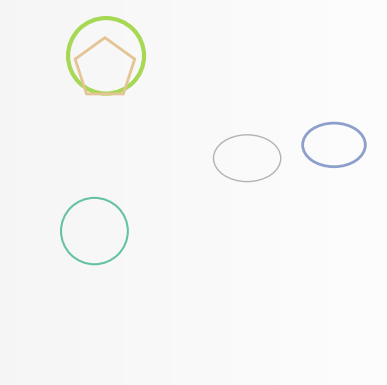[{"shape": "circle", "thickness": 1.5, "radius": 0.43, "center": [0.244, 0.4]}, {"shape": "oval", "thickness": 2, "radius": 0.4, "center": [0.862, 0.624]}, {"shape": "circle", "thickness": 3, "radius": 0.49, "center": [0.274, 0.855]}, {"shape": "pentagon", "thickness": 2, "radius": 0.4, "center": [0.271, 0.821]}, {"shape": "oval", "thickness": 1, "radius": 0.43, "center": [0.638, 0.589]}]